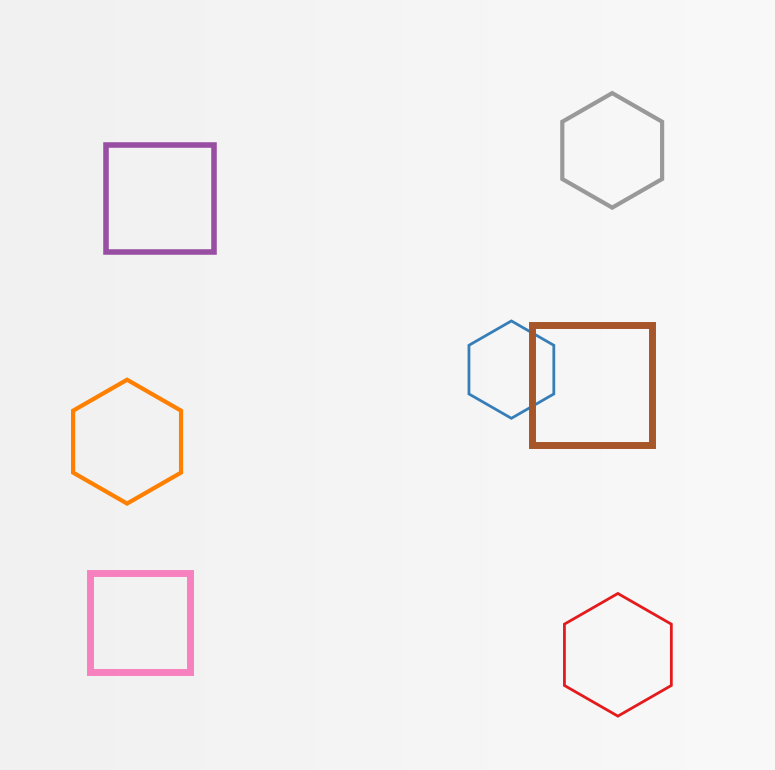[{"shape": "hexagon", "thickness": 1, "radius": 0.4, "center": [0.797, 0.15]}, {"shape": "hexagon", "thickness": 1, "radius": 0.32, "center": [0.66, 0.52]}, {"shape": "square", "thickness": 2, "radius": 0.35, "center": [0.206, 0.742]}, {"shape": "hexagon", "thickness": 1.5, "radius": 0.4, "center": [0.164, 0.426]}, {"shape": "square", "thickness": 2.5, "radius": 0.39, "center": [0.764, 0.5]}, {"shape": "square", "thickness": 2.5, "radius": 0.32, "center": [0.18, 0.192]}, {"shape": "hexagon", "thickness": 1.5, "radius": 0.37, "center": [0.79, 0.805]}]